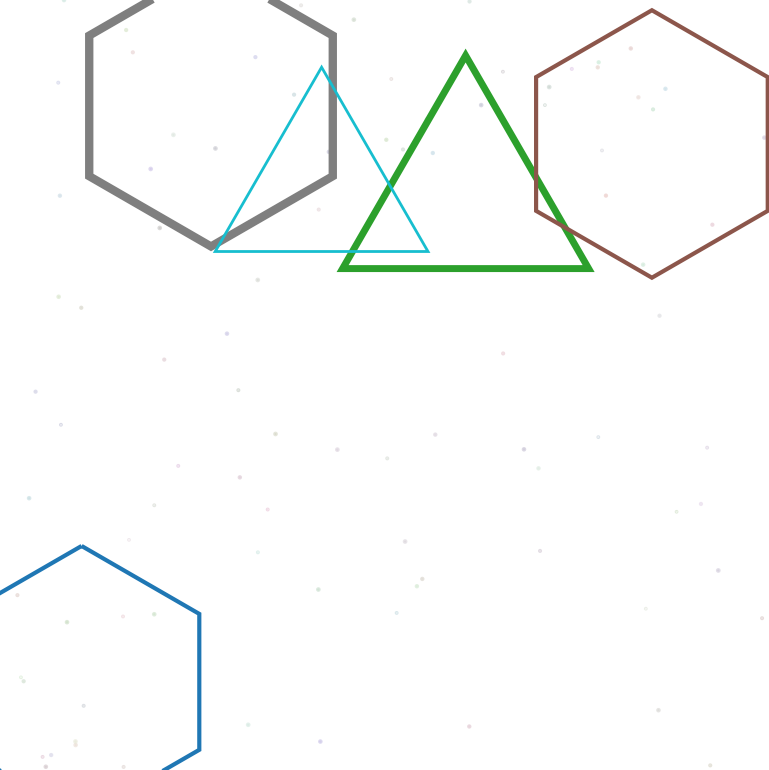[{"shape": "hexagon", "thickness": 1.5, "radius": 0.88, "center": [0.106, 0.114]}, {"shape": "triangle", "thickness": 2.5, "radius": 0.92, "center": [0.605, 0.743]}, {"shape": "hexagon", "thickness": 1.5, "radius": 0.87, "center": [0.847, 0.813]}, {"shape": "hexagon", "thickness": 3, "radius": 0.91, "center": [0.274, 0.863]}, {"shape": "triangle", "thickness": 1, "radius": 0.8, "center": [0.418, 0.753]}]